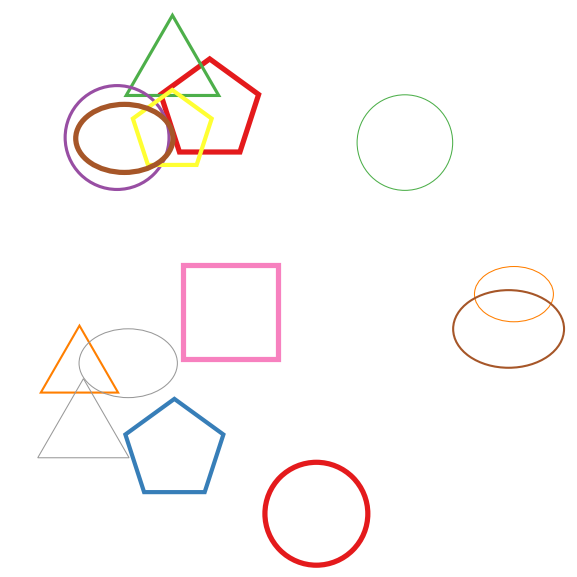[{"shape": "pentagon", "thickness": 2.5, "radius": 0.45, "center": [0.363, 0.808]}, {"shape": "circle", "thickness": 2.5, "radius": 0.45, "center": [0.548, 0.11]}, {"shape": "pentagon", "thickness": 2, "radius": 0.45, "center": [0.302, 0.219]}, {"shape": "triangle", "thickness": 1.5, "radius": 0.46, "center": [0.299, 0.88]}, {"shape": "circle", "thickness": 0.5, "radius": 0.41, "center": [0.701, 0.752]}, {"shape": "circle", "thickness": 1.5, "radius": 0.45, "center": [0.203, 0.761]}, {"shape": "oval", "thickness": 0.5, "radius": 0.34, "center": [0.89, 0.49]}, {"shape": "triangle", "thickness": 1, "radius": 0.39, "center": [0.138, 0.358]}, {"shape": "pentagon", "thickness": 2, "radius": 0.36, "center": [0.298, 0.772]}, {"shape": "oval", "thickness": 2.5, "radius": 0.42, "center": [0.215, 0.759]}, {"shape": "oval", "thickness": 1, "radius": 0.48, "center": [0.881, 0.43]}, {"shape": "square", "thickness": 2.5, "radius": 0.41, "center": [0.399, 0.459]}, {"shape": "oval", "thickness": 0.5, "radius": 0.43, "center": [0.222, 0.37]}, {"shape": "triangle", "thickness": 0.5, "radius": 0.46, "center": [0.144, 0.252]}]